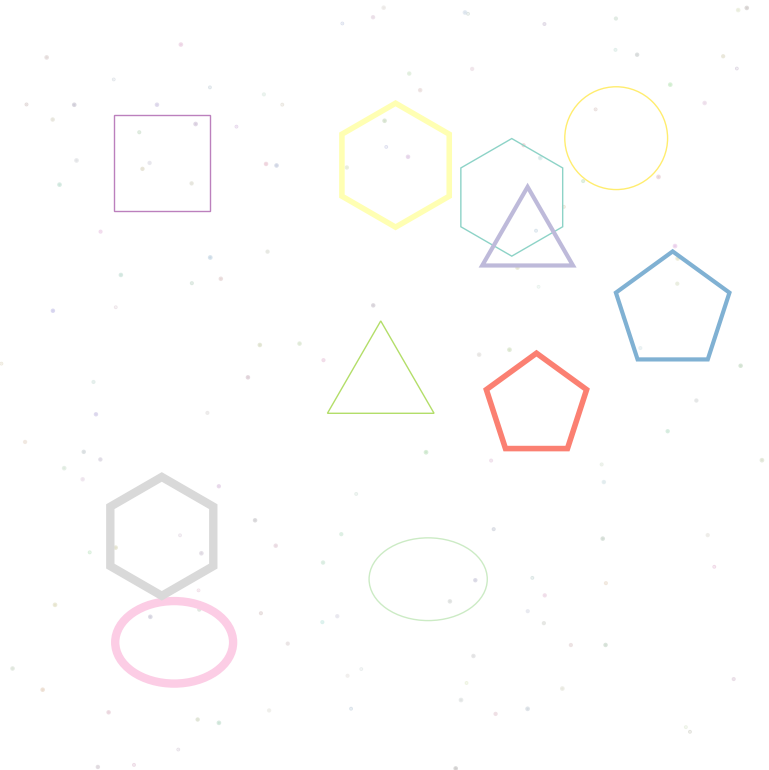[{"shape": "hexagon", "thickness": 0.5, "radius": 0.38, "center": [0.665, 0.744]}, {"shape": "hexagon", "thickness": 2, "radius": 0.4, "center": [0.514, 0.785]}, {"shape": "triangle", "thickness": 1.5, "radius": 0.34, "center": [0.685, 0.689]}, {"shape": "pentagon", "thickness": 2, "radius": 0.34, "center": [0.697, 0.473]}, {"shape": "pentagon", "thickness": 1.5, "radius": 0.39, "center": [0.874, 0.596]}, {"shape": "triangle", "thickness": 0.5, "radius": 0.4, "center": [0.494, 0.503]}, {"shape": "oval", "thickness": 3, "radius": 0.38, "center": [0.226, 0.166]}, {"shape": "hexagon", "thickness": 3, "radius": 0.39, "center": [0.21, 0.303]}, {"shape": "square", "thickness": 0.5, "radius": 0.31, "center": [0.21, 0.788]}, {"shape": "oval", "thickness": 0.5, "radius": 0.38, "center": [0.556, 0.248]}, {"shape": "circle", "thickness": 0.5, "radius": 0.33, "center": [0.8, 0.821]}]